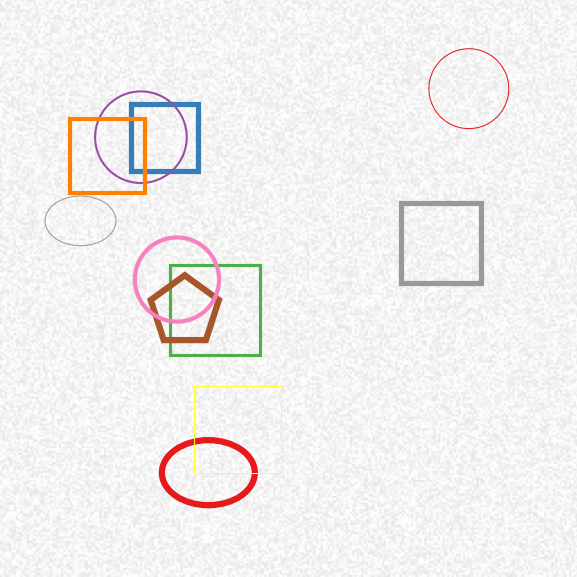[{"shape": "oval", "thickness": 3, "radius": 0.4, "center": [0.361, 0.181]}, {"shape": "circle", "thickness": 0.5, "radius": 0.35, "center": [0.812, 0.846]}, {"shape": "square", "thickness": 2.5, "radius": 0.29, "center": [0.285, 0.761]}, {"shape": "square", "thickness": 1.5, "radius": 0.39, "center": [0.372, 0.462]}, {"shape": "circle", "thickness": 1, "radius": 0.4, "center": [0.244, 0.762]}, {"shape": "square", "thickness": 2, "radius": 0.32, "center": [0.186, 0.728]}, {"shape": "square", "thickness": 0.5, "radius": 0.37, "center": [0.411, 0.255]}, {"shape": "pentagon", "thickness": 3, "radius": 0.31, "center": [0.32, 0.46]}, {"shape": "circle", "thickness": 2, "radius": 0.36, "center": [0.306, 0.515]}, {"shape": "square", "thickness": 2.5, "radius": 0.34, "center": [0.763, 0.578]}, {"shape": "oval", "thickness": 0.5, "radius": 0.31, "center": [0.139, 0.617]}]